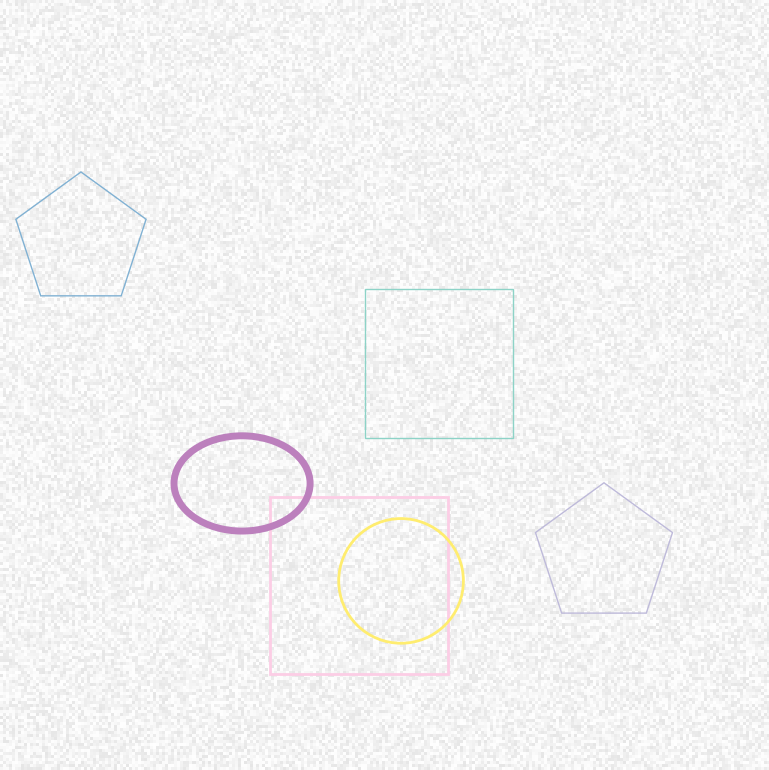[{"shape": "square", "thickness": 0.5, "radius": 0.48, "center": [0.57, 0.528]}, {"shape": "pentagon", "thickness": 0.5, "radius": 0.47, "center": [0.784, 0.279]}, {"shape": "pentagon", "thickness": 0.5, "radius": 0.44, "center": [0.105, 0.688]}, {"shape": "square", "thickness": 1, "radius": 0.58, "center": [0.466, 0.24]}, {"shape": "oval", "thickness": 2.5, "radius": 0.44, "center": [0.314, 0.372]}, {"shape": "circle", "thickness": 1, "radius": 0.4, "center": [0.521, 0.246]}]